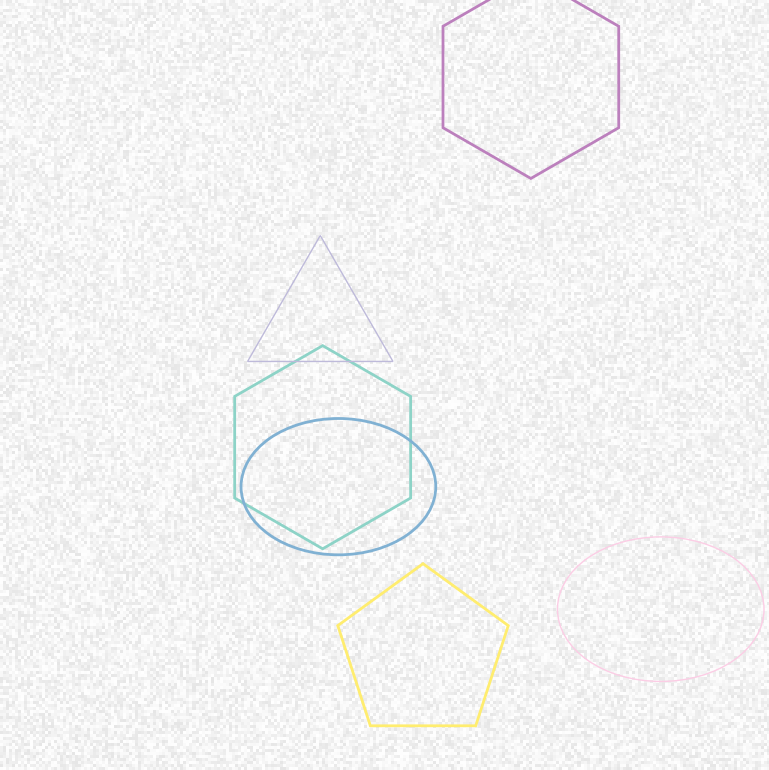[{"shape": "hexagon", "thickness": 1, "radius": 0.66, "center": [0.419, 0.419]}, {"shape": "triangle", "thickness": 0.5, "radius": 0.55, "center": [0.416, 0.585]}, {"shape": "oval", "thickness": 1, "radius": 0.63, "center": [0.439, 0.368]}, {"shape": "oval", "thickness": 0.5, "radius": 0.67, "center": [0.858, 0.209]}, {"shape": "hexagon", "thickness": 1, "radius": 0.66, "center": [0.689, 0.9]}, {"shape": "pentagon", "thickness": 1, "radius": 0.58, "center": [0.549, 0.152]}]